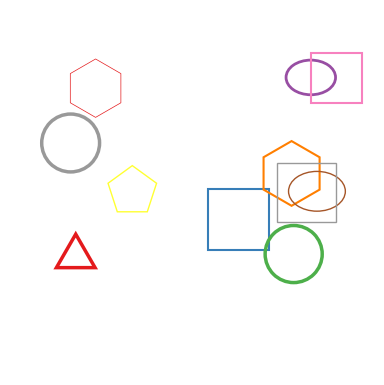[{"shape": "triangle", "thickness": 2.5, "radius": 0.29, "center": [0.197, 0.334]}, {"shape": "hexagon", "thickness": 0.5, "radius": 0.38, "center": [0.248, 0.771]}, {"shape": "square", "thickness": 1.5, "radius": 0.39, "center": [0.619, 0.43]}, {"shape": "circle", "thickness": 2.5, "radius": 0.37, "center": [0.763, 0.34]}, {"shape": "oval", "thickness": 2, "radius": 0.32, "center": [0.807, 0.799]}, {"shape": "hexagon", "thickness": 1.5, "radius": 0.42, "center": [0.757, 0.55]}, {"shape": "pentagon", "thickness": 1, "radius": 0.33, "center": [0.344, 0.504]}, {"shape": "oval", "thickness": 1, "radius": 0.37, "center": [0.823, 0.503]}, {"shape": "square", "thickness": 1.5, "radius": 0.33, "center": [0.874, 0.798]}, {"shape": "circle", "thickness": 2.5, "radius": 0.38, "center": [0.183, 0.629]}, {"shape": "square", "thickness": 1, "radius": 0.38, "center": [0.796, 0.5]}]